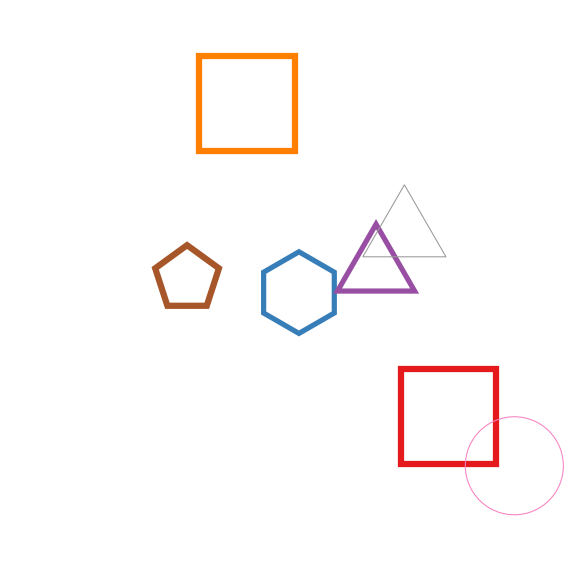[{"shape": "square", "thickness": 3, "radius": 0.41, "center": [0.777, 0.278]}, {"shape": "hexagon", "thickness": 2.5, "radius": 0.35, "center": [0.518, 0.492]}, {"shape": "triangle", "thickness": 2.5, "radius": 0.39, "center": [0.651, 0.534]}, {"shape": "square", "thickness": 3, "radius": 0.41, "center": [0.428, 0.82]}, {"shape": "pentagon", "thickness": 3, "radius": 0.29, "center": [0.324, 0.517]}, {"shape": "circle", "thickness": 0.5, "radius": 0.42, "center": [0.891, 0.193]}, {"shape": "triangle", "thickness": 0.5, "radius": 0.42, "center": [0.7, 0.596]}]